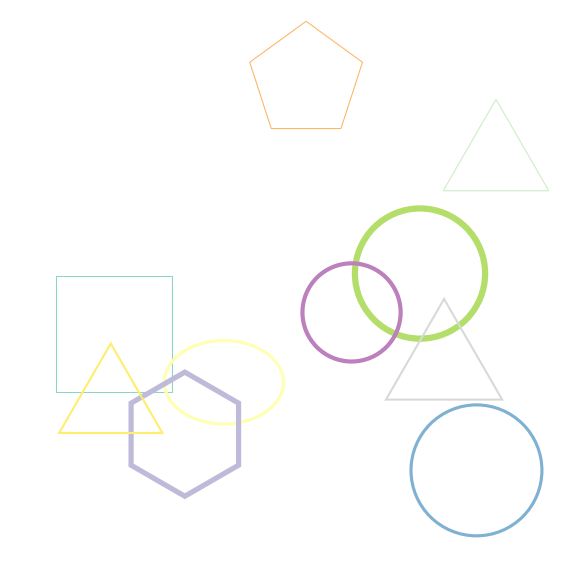[{"shape": "square", "thickness": 0.5, "radius": 0.5, "center": [0.197, 0.421]}, {"shape": "oval", "thickness": 1.5, "radius": 0.52, "center": [0.388, 0.337]}, {"shape": "hexagon", "thickness": 2.5, "radius": 0.54, "center": [0.32, 0.247]}, {"shape": "circle", "thickness": 1.5, "radius": 0.57, "center": [0.825, 0.185]}, {"shape": "pentagon", "thickness": 0.5, "radius": 0.51, "center": [0.53, 0.86]}, {"shape": "circle", "thickness": 3, "radius": 0.56, "center": [0.727, 0.525]}, {"shape": "triangle", "thickness": 1, "radius": 0.58, "center": [0.769, 0.365]}, {"shape": "circle", "thickness": 2, "radius": 0.43, "center": [0.609, 0.458]}, {"shape": "triangle", "thickness": 0.5, "radius": 0.53, "center": [0.859, 0.722]}, {"shape": "triangle", "thickness": 1, "radius": 0.52, "center": [0.192, 0.301]}]